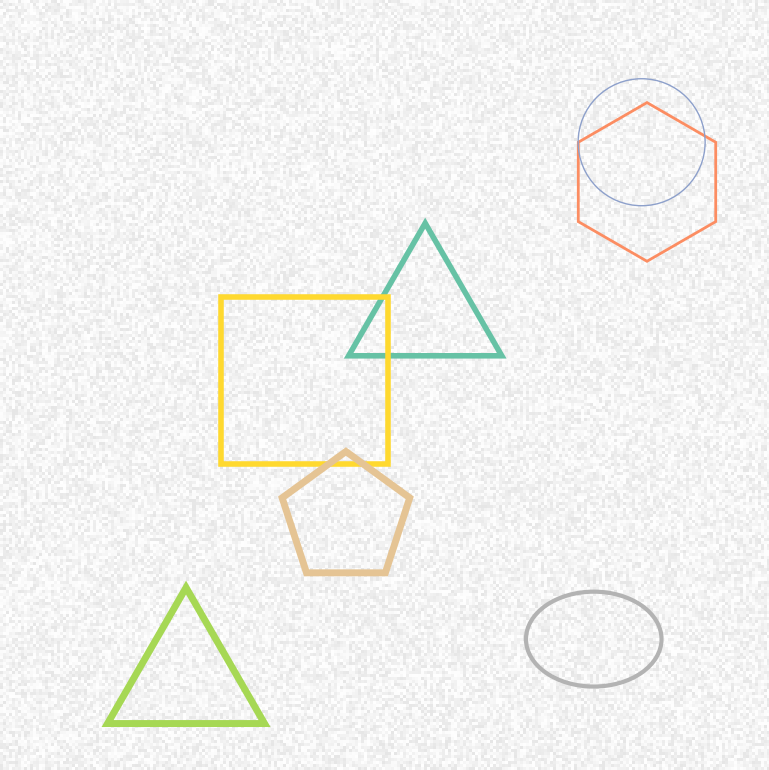[{"shape": "triangle", "thickness": 2, "radius": 0.57, "center": [0.552, 0.595]}, {"shape": "hexagon", "thickness": 1, "radius": 0.52, "center": [0.84, 0.764]}, {"shape": "circle", "thickness": 0.5, "radius": 0.41, "center": [0.833, 0.815]}, {"shape": "triangle", "thickness": 2.5, "radius": 0.59, "center": [0.242, 0.119]}, {"shape": "square", "thickness": 2, "radius": 0.54, "center": [0.396, 0.506]}, {"shape": "pentagon", "thickness": 2.5, "radius": 0.44, "center": [0.449, 0.327]}, {"shape": "oval", "thickness": 1.5, "radius": 0.44, "center": [0.771, 0.17]}]